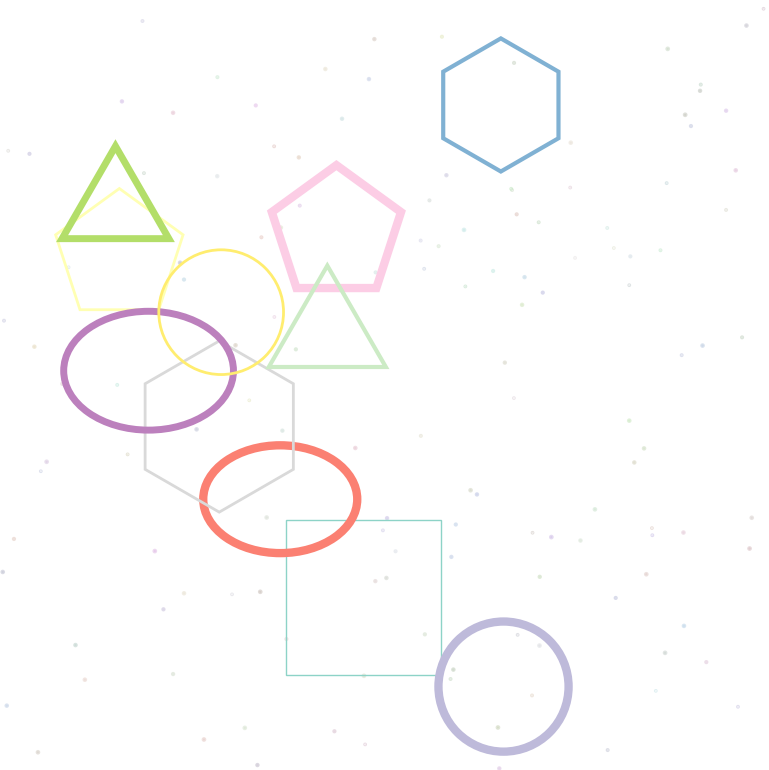[{"shape": "square", "thickness": 0.5, "radius": 0.5, "center": [0.472, 0.224]}, {"shape": "pentagon", "thickness": 1, "radius": 0.44, "center": [0.155, 0.668]}, {"shape": "circle", "thickness": 3, "radius": 0.42, "center": [0.654, 0.108]}, {"shape": "oval", "thickness": 3, "radius": 0.5, "center": [0.364, 0.352]}, {"shape": "hexagon", "thickness": 1.5, "radius": 0.43, "center": [0.65, 0.864]}, {"shape": "triangle", "thickness": 2.5, "radius": 0.4, "center": [0.15, 0.73]}, {"shape": "pentagon", "thickness": 3, "radius": 0.44, "center": [0.437, 0.697]}, {"shape": "hexagon", "thickness": 1, "radius": 0.56, "center": [0.285, 0.446]}, {"shape": "oval", "thickness": 2.5, "radius": 0.55, "center": [0.193, 0.519]}, {"shape": "triangle", "thickness": 1.5, "radius": 0.44, "center": [0.425, 0.567]}, {"shape": "circle", "thickness": 1, "radius": 0.41, "center": [0.287, 0.595]}]